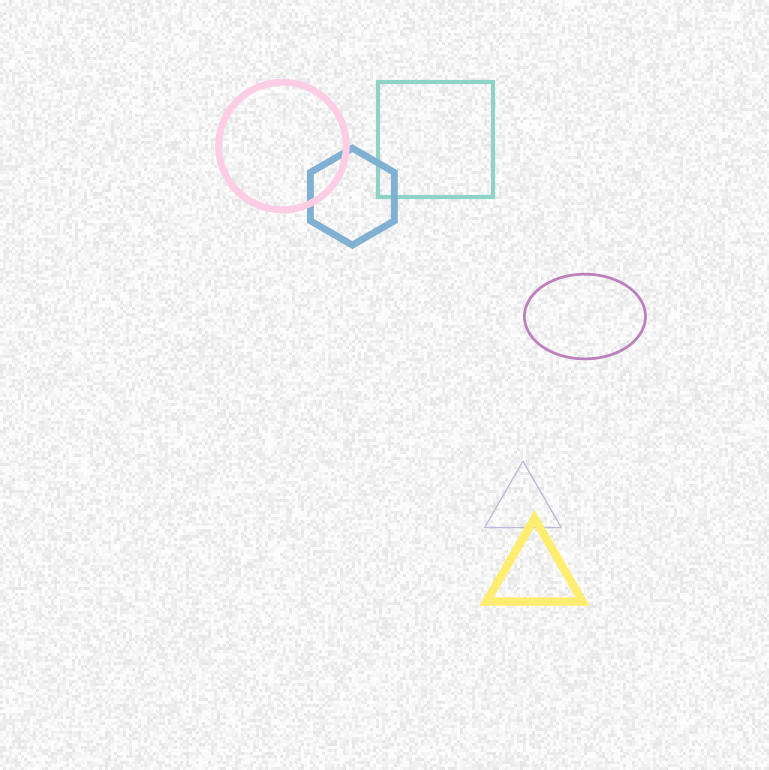[{"shape": "square", "thickness": 1.5, "radius": 0.37, "center": [0.566, 0.819]}, {"shape": "triangle", "thickness": 0.5, "radius": 0.29, "center": [0.679, 0.344]}, {"shape": "hexagon", "thickness": 2.5, "radius": 0.31, "center": [0.458, 0.745]}, {"shape": "circle", "thickness": 2.5, "radius": 0.41, "center": [0.367, 0.81]}, {"shape": "oval", "thickness": 1, "radius": 0.39, "center": [0.76, 0.589]}, {"shape": "triangle", "thickness": 3, "radius": 0.36, "center": [0.694, 0.255]}]